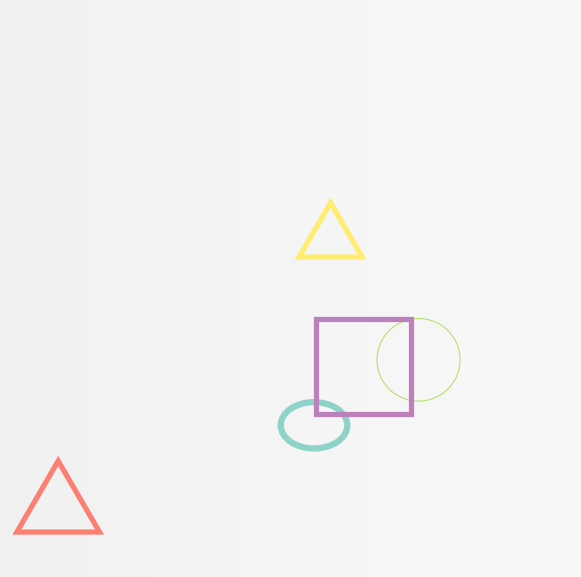[{"shape": "oval", "thickness": 3, "radius": 0.29, "center": [0.54, 0.263]}, {"shape": "triangle", "thickness": 2.5, "radius": 0.41, "center": [0.1, 0.119]}, {"shape": "circle", "thickness": 0.5, "radius": 0.36, "center": [0.72, 0.376]}, {"shape": "square", "thickness": 2.5, "radius": 0.41, "center": [0.625, 0.365]}, {"shape": "triangle", "thickness": 2.5, "radius": 0.31, "center": [0.569, 0.585]}]